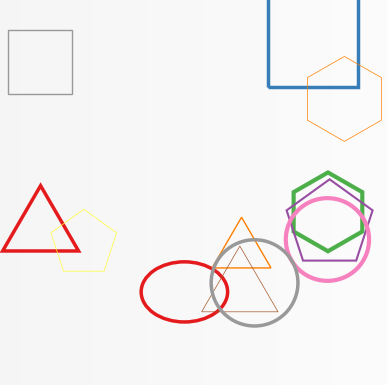[{"shape": "triangle", "thickness": 2.5, "radius": 0.57, "center": [0.105, 0.405]}, {"shape": "oval", "thickness": 2.5, "radius": 0.56, "center": [0.476, 0.242]}, {"shape": "square", "thickness": 2.5, "radius": 0.58, "center": [0.808, 0.89]}, {"shape": "hexagon", "thickness": 3, "radius": 0.51, "center": [0.846, 0.45]}, {"shape": "pentagon", "thickness": 1.5, "radius": 0.58, "center": [0.851, 0.418]}, {"shape": "hexagon", "thickness": 0.5, "radius": 0.55, "center": [0.889, 0.743]}, {"shape": "triangle", "thickness": 1, "radius": 0.44, "center": [0.623, 0.348]}, {"shape": "pentagon", "thickness": 0.5, "radius": 0.44, "center": [0.216, 0.368]}, {"shape": "triangle", "thickness": 0.5, "radius": 0.57, "center": [0.619, 0.247]}, {"shape": "circle", "thickness": 3, "radius": 0.54, "center": [0.845, 0.378]}, {"shape": "square", "thickness": 1, "radius": 0.41, "center": [0.104, 0.839]}, {"shape": "circle", "thickness": 2.5, "radius": 0.56, "center": [0.657, 0.265]}]